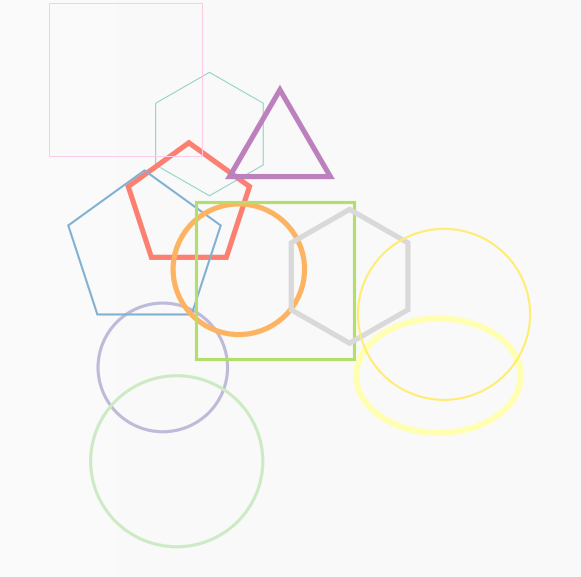[{"shape": "hexagon", "thickness": 0.5, "radius": 0.53, "center": [0.36, 0.767]}, {"shape": "oval", "thickness": 3, "radius": 0.71, "center": [0.754, 0.349]}, {"shape": "circle", "thickness": 1.5, "radius": 0.56, "center": [0.28, 0.363]}, {"shape": "pentagon", "thickness": 2.5, "radius": 0.55, "center": [0.325, 0.642]}, {"shape": "pentagon", "thickness": 1, "radius": 0.69, "center": [0.249, 0.566]}, {"shape": "circle", "thickness": 2.5, "radius": 0.57, "center": [0.411, 0.533]}, {"shape": "square", "thickness": 1.5, "radius": 0.68, "center": [0.473, 0.513]}, {"shape": "square", "thickness": 0.5, "radius": 0.66, "center": [0.216, 0.862]}, {"shape": "hexagon", "thickness": 2.5, "radius": 0.58, "center": [0.601, 0.521]}, {"shape": "triangle", "thickness": 2.5, "radius": 0.5, "center": [0.482, 0.743]}, {"shape": "circle", "thickness": 1.5, "radius": 0.74, "center": [0.304, 0.2]}, {"shape": "circle", "thickness": 1, "radius": 0.74, "center": [0.764, 0.455]}]